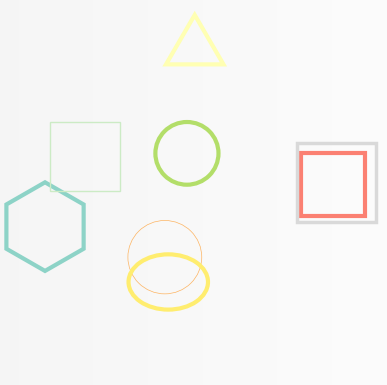[{"shape": "hexagon", "thickness": 3, "radius": 0.58, "center": [0.116, 0.411]}, {"shape": "triangle", "thickness": 3, "radius": 0.43, "center": [0.503, 0.876]}, {"shape": "square", "thickness": 3, "radius": 0.41, "center": [0.859, 0.521]}, {"shape": "circle", "thickness": 0.5, "radius": 0.48, "center": [0.425, 0.332]}, {"shape": "circle", "thickness": 3, "radius": 0.41, "center": [0.482, 0.602]}, {"shape": "square", "thickness": 2.5, "radius": 0.51, "center": [0.868, 0.526]}, {"shape": "square", "thickness": 1, "radius": 0.45, "center": [0.219, 0.592]}, {"shape": "oval", "thickness": 3, "radius": 0.51, "center": [0.434, 0.268]}]